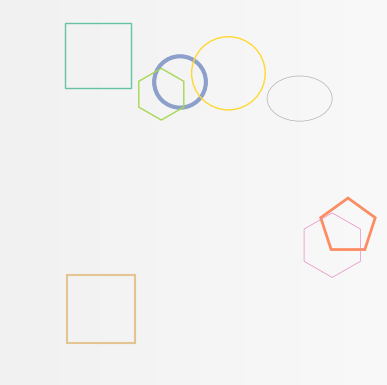[{"shape": "square", "thickness": 1, "radius": 0.42, "center": [0.253, 0.856]}, {"shape": "pentagon", "thickness": 2, "radius": 0.37, "center": [0.898, 0.412]}, {"shape": "circle", "thickness": 3, "radius": 0.33, "center": [0.465, 0.787]}, {"shape": "hexagon", "thickness": 0.5, "radius": 0.42, "center": [0.857, 0.363]}, {"shape": "hexagon", "thickness": 1, "radius": 0.34, "center": [0.416, 0.755]}, {"shape": "circle", "thickness": 1, "radius": 0.48, "center": [0.589, 0.81]}, {"shape": "square", "thickness": 1.5, "radius": 0.44, "center": [0.261, 0.198]}, {"shape": "oval", "thickness": 0.5, "radius": 0.42, "center": [0.773, 0.744]}]